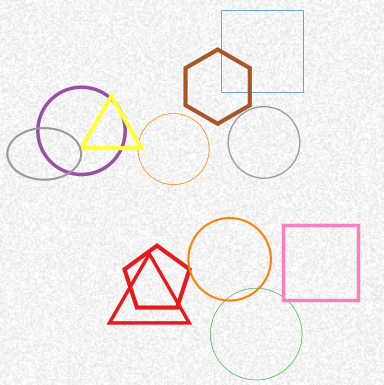[{"shape": "pentagon", "thickness": 3, "radius": 0.44, "center": [0.408, 0.273]}, {"shape": "triangle", "thickness": 2.5, "radius": 0.6, "center": [0.388, 0.221]}, {"shape": "square", "thickness": 0.5, "radius": 0.53, "center": [0.68, 0.868]}, {"shape": "circle", "thickness": 0.5, "radius": 0.6, "center": [0.666, 0.132]}, {"shape": "circle", "thickness": 2.5, "radius": 0.57, "center": [0.212, 0.66]}, {"shape": "circle", "thickness": 1.5, "radius": 0.54, "center": [0.596, 0.327]}, {"shape": "circle", "thickness": 0.5, "radius": 0.46, "center": [0.451, 0.613]}, {"shape": "triangle", "thickness": 3, "radius": 0.45, "center": [0.289, 0.66]}, {"shape": "hexagon", "thickness": 3, "radius": 0.48, "center": [0.565, 0.775]}, {"shape": "square", "thickness": 2.5, "radius": 0.49, "center": [0.832, 0.318]}, {"shape": "oval", "thickness": 1.5, "radius": 0.48, "center": [0.115, 0.6]}, {"shape": "circle", "thickness": 1, "radius": 0.47, "center": [0.686, 0.63]}]